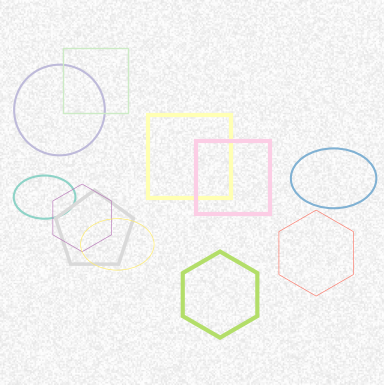[{"shape": "oval", "thickness": 1.5, "radius": 0.4, "center": [0.116, 0.488]}, {"shape": "square", "thickness": 3, "radius": 0.54, "center": [0.491, 0.594]}, {"shape": "circle", "thickness": 1.5, "radius": 0.59, "center": [0.154, 0.714]}, {"shape": "hexagon", "thickness": 0.5, "radius": 0.56, "center": [0.821, 0.343]}, {"shape": "oval", "thickness": 1.5, "radius": 0.56, "center": [0.867, 0.537]}, {"shape": "hexagon", "thickness": 3, "radius": 0.56, "center": [0.572, 0.235]}, {"shape": "square", "thickness": 3, "radius": 0.48, "center": [0.605, 0.539]}, {"shape": "pentagon", "thickness": 2.5, "radius": 0.53, "center": [0.246, 0.4]}, {"shape": "hexagon", "thickness": 0.5, "radius": 0.44, "center": [0.213, 0.434]}, {"shape": "square", "thickness": 1, "radius": 0.42, "center": [0.249, 0.791]}, {"shape": "oval", "thickness": 0.5, "radius": 0.48, "center": [0.305, 0.365]}]